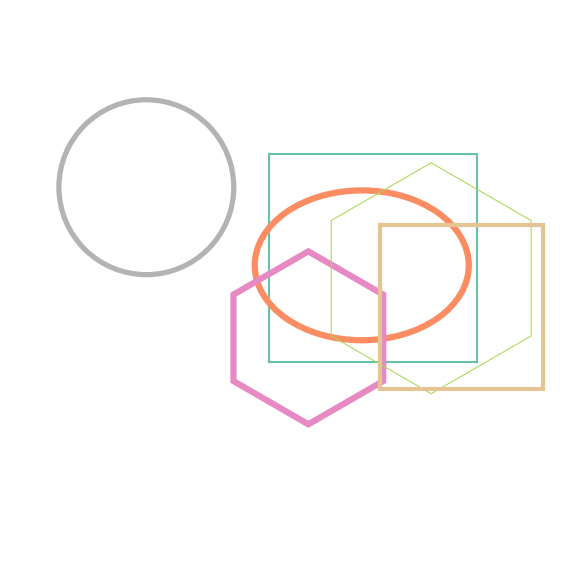[{"shape": "square", "thickness": 1, "radius": 0.9, "center": [0.646, 0.552]}, {"shape": "oval", "thickness": 3, "radius": 0.93, "center": [0.626, 0.54]}, {"shape": "hexagon", "thickness": 3, "radius": 0.75, "center": [0.534, 0.414]}, {"shape": "hexagon", "thickness": 0.5, "radius": 1.0, "center": [0.747, 0.517]}, {"shape": "square", "thickness": 2, "radius": 0.71, "center": [0.799, 0.468]}, {"shape": "circle", "thickness": 2.5, "radius": 0.76, "center": [0.253, 0.675]}]